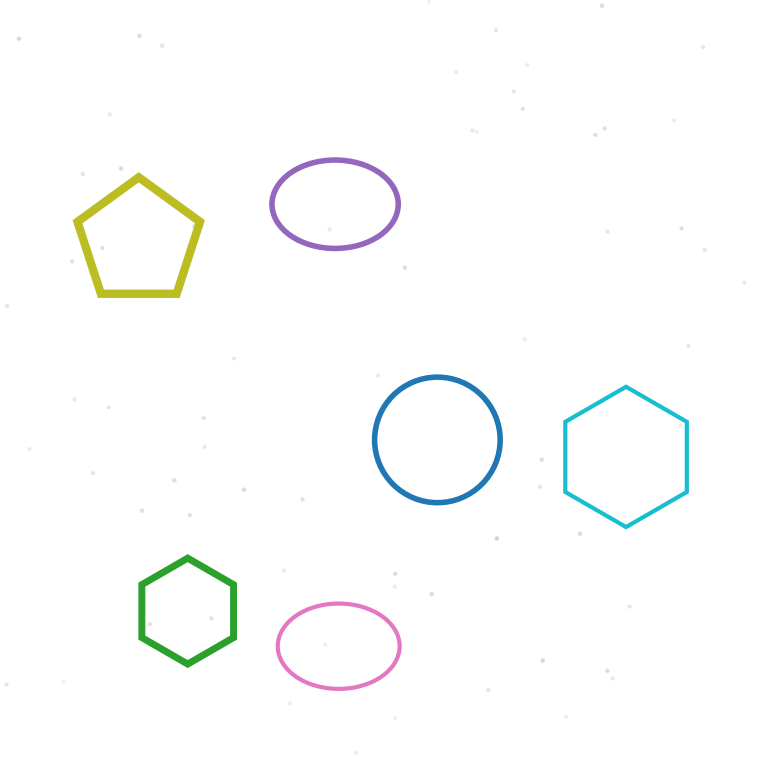[{"shape": "circle", "thickness": 2, "radius": 0.41, "center": [0.568, 0.429]}, {"shape": "hexagon", "thickness": 2.5, "radius": 0.34, "center": [0.244, 0.206]}, {"shape": "oval", "thickness": 2, "radius": 0.41, "center": [0.435, 0.735]}, {"shape": "oval", "thickness": 1.5, "radius": 0.4, "center": [0.44, 0.161]}, {"shape": "pentagon", "thickness": 3, "radius": 0.42, "center": [0.18, 0.686]}, {"shape": "hexagon", "thickness": 1.5, "radius": 0.46, "center": [0.813, 0.407]}]